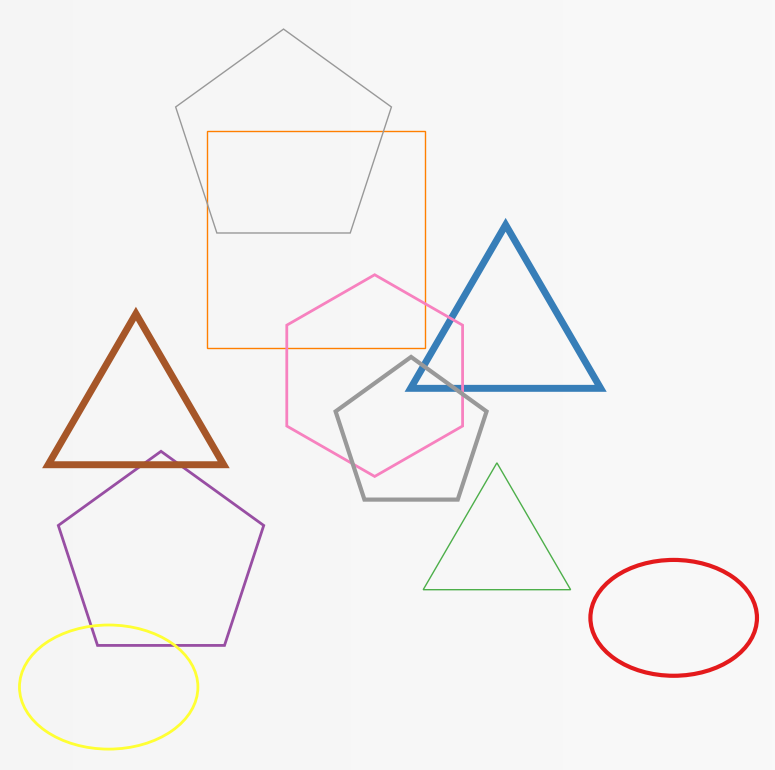[{"shape": "oval", "thickness": 1.5, "radius": 0.54, "center": [0.869, 0.198]}, {"shape": "triangle", "thickness": 2.5, "radius": 0.71, "center": [0.652, 0.566]}, {"shape": "triangle", "thickness": 0.5, "radius": 0.55, "center": [0.641, 0.289]}, {"shape": "pentagon", "thickness": 1, "radius": 0.7, "center": [0.208, 0.275]}, {"shape": "square", "thickness": 0.5, "radius": 0.71, "center": [0.408, 0.689]}, {"shape": "oval", "thickness": 1, "radius": 0.58, "center": [0.14, 0.108]}, {"shape": "triangle", "thickness": 2.5, "radius": 0.65, "center": [0.175, 0.462]}, {"shape": "hexagon", "thickness": 1, "radius": 0.65, "center": [0.483, 0.512]}, {"shape": "pentagon", "thickness": 0.5, "radius": 0.73, "center": [0.366, 0.816]}, {"shape": "pentagon", "thickness": 1.5, "radius": 0.51, "center": [0.53, 0.434]}]